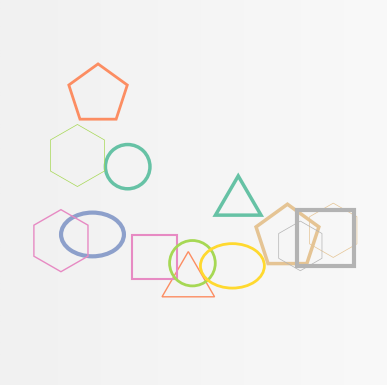[{"shape": "circle", "thickness": 2.5, "radius": 0.29, "center": [0.33, 0.567]}, {"shape": "triangle", "thickness": 2.5, "radius": 0.34, "center": [0.615, 0.475]}, {"shape": "triangle", "thickness": 1, "radius": 0.39, "center": [0.486, 0.268]}, {"shape": "pentagon", "thickness": 2, "radius": 0.4, "center": [0.253, 0.755]}, {"shape": "oval", "thickness": 3, "radius": 0.41, "center": [0.239, 0.391]}, {"shape": "hexagon", "thickness": 1, "radius": 0.4, "center": [0.157, 0.375]}, {"shape": "square", "thickness": 1.5, "radius": 0.29, "center": [0.399, 0.332]}, {"shape": "hexagon", "thickness": 0.5, "radius": 0.4, "center": [0.2, 0.596]}, {"shape": "circle", "thickness": 2, "radius": 0.29, "center": [0.497, 0.316]}, {"shape": "oval", "thickness": 2, "radius": 0.41, "center": [0.6, 0.309]}, {"shape": "hexagon", "thickness": 0.5, "radius": 0.35, "center": [0.86, 0.402]}, {"shape": "pentagon", "thickness": 2.5, "radius": 0.43, "center": [0.742, 0.384]}, {"shape": "hexagon", "thickness": 0.5, "radius": 0.32, "center": [0.775, 0.361]}, {"shape": "square", "thickness": 3, "radius": 0.37, "center": [0.841, 0.382]}]